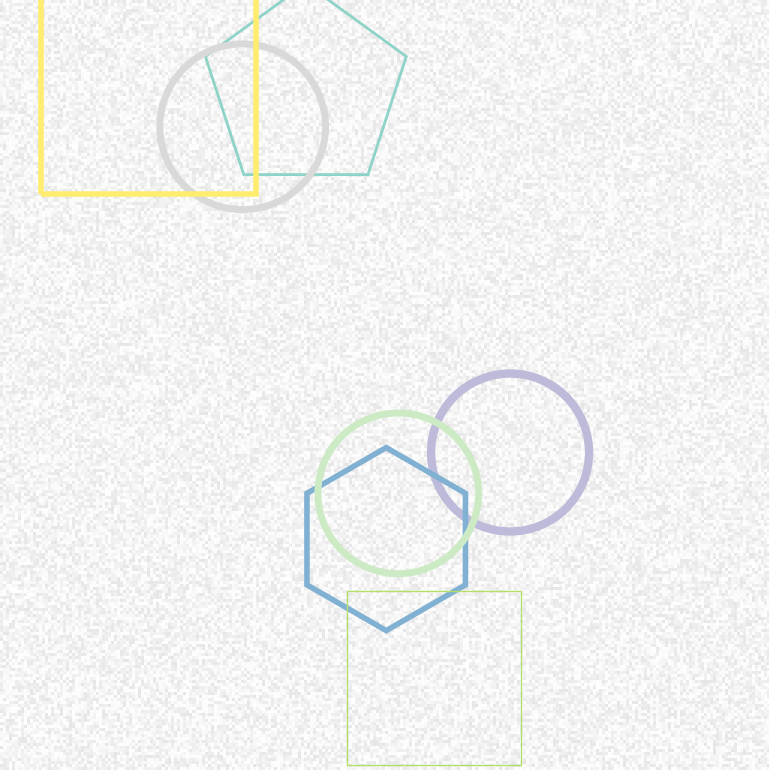[{"shape": "pentagon", "thickness": 1, "radius": 0.69, "center": [0.397, 0.884]}, {"shape": "circle", "thickness": 3, "radius": 0.51, "center": [0.662, 0.412]}, {"shape": "hexagon", "thickness": 2, "radius": 0.59, "center": [0.502, 0.3]}, {"shape": "square", "thickness": 0.5, "radius": 0.56, "center": [0.564, 0.119]}, {"shape": "circle", "thickness": 2.5, "radius": 0.54, "center": [0.315, 0.835]}, {"shape": "circle", "thickness": 2.5, "radius": 0.52, "center": [0.517, 0.359]}, {"shape": "square", "thickness": 2, "radius": 0.7, "center": [0.193, 0.888]}]